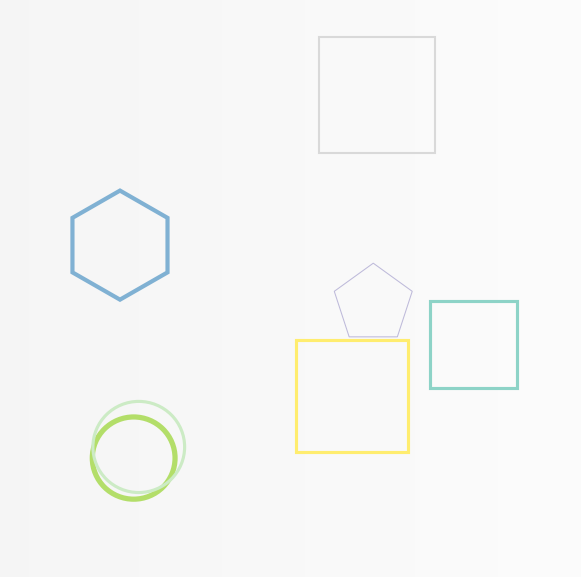[{"shape": "square", "thickness": 1.5, "radius": 0.38, "center": [0.815, 0.403]}, {"shape": "pentagon", "thickness": 0.5, "radius": 0.35, "center": [0.642, 0.473]}, {"shape": "hexagon", "thickness": 2, "radius": 0.47, "center": [0.206, 0.575]}, {"shape": "circle", "thickness": 2.5, "radius": 0.36, "center": [0.23, 0.206]}, {"shape": "square", "thickness": 1, "radius": 0.5, "center": [0.649, 0.835]}, {"shape": "circle", "thickness": 1.5, "radius": 0.39, "center": [0.239, 0.225]}, {"shape": "square", "thickness": 1.5, "radius": 0.48, "center": [0.606, 0.314]}]